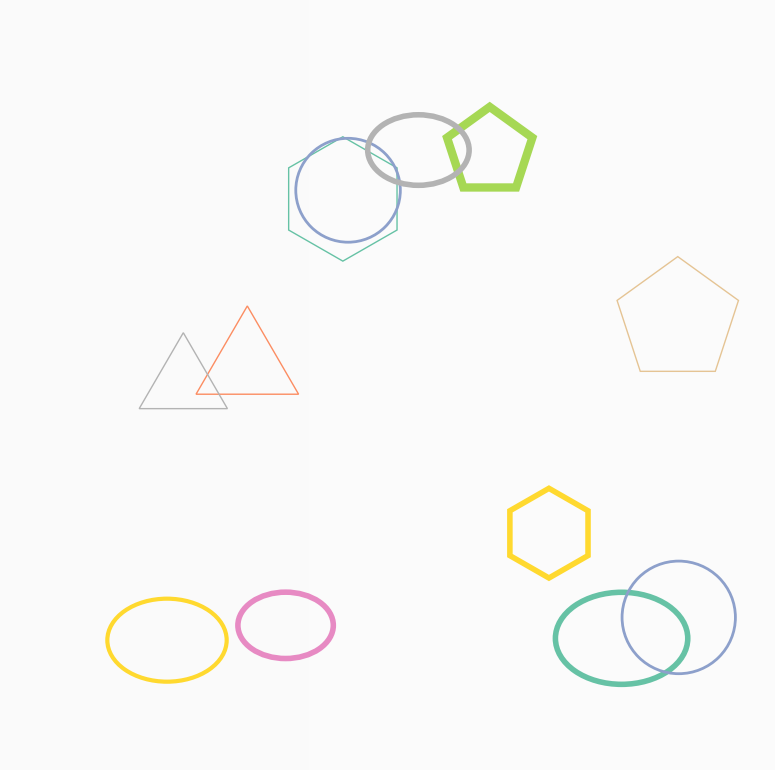[{"shape": "oval", "thickness": 2, "radius": 0.43, "center": [0.802, 0.171]}, {"shape": "hexagon", "thickness": 0.5, "radius": 0.4, "center": [0.442, 0.742]}, {"shape": "triangle", "thickness": 0.5, "radius": 0.38, "center": [0.319, 0.526]}, {"shape": "circle", "thickness": 1, "radius": 0.34, "center": [0.449, 0.753]}, {"shape": "circle", "thickness": 1, "radius": 0.37, "center": [0.876, 0.198]}, {"shape": "oval", "thickness": 2, "radius": 0.31, "center": [0.369, 0.188]}, {"shape": "pentagon", "thickness": 3, "radius": 0.29, "center": [0.632, 0.803]}, {"shape": "hexagon", "thickness": 2, "radius": 0.29, "center": [0.708, 0.308]}, {"shape": "oval", "thickness": 1.5, "radius": 0.38, "center": [0.215, 0.169]}, {"shape": "pentagon", "thickness": 0.5, "radius": 0.41, "center": [0.875, 0.584]}, {"shape": "oval", "thickness": 2, "radius": 0.33, "center": [0.54, 0.805]}, {"shape": "triangle", "thickness": 0.5, "radius": 0.33, "center": [0.237, 0.502]}]